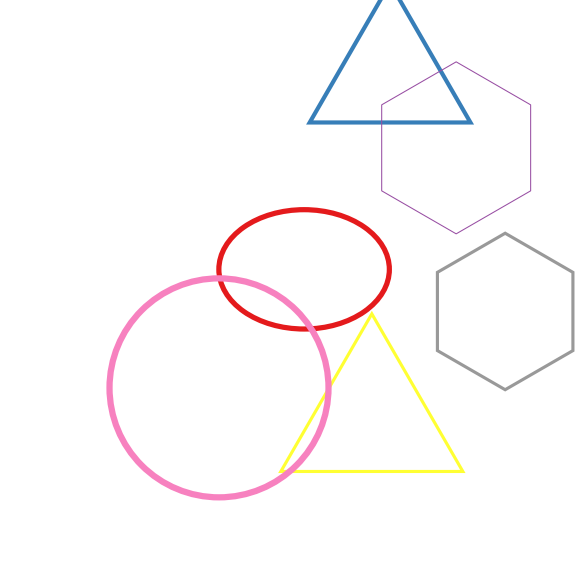[{"shape": "oval", "thickness": 2.5, "radius": 0.74, "center": [0.527, 0.533]}, {"shape": "triangle", "thickness": 2, "radius": 0.8, "center": [0.675, 0.867]}, {"shape": "hexagon", "thickness": 0.5, "radius": 0.74, "center": [0.79, 0.743]}, {"shape": "triangle", "thickness": 1.5, "radius": 0.91, "center": [0.644, 0.274]}, {"shape": "circle", "thickness": 3, "radius": 0.95, "center": [0.379, 0.328]}, {"shape": "hexagon", "thickness": 1.5, "radius": 0.68, "center": [0.875, 0.46]}]